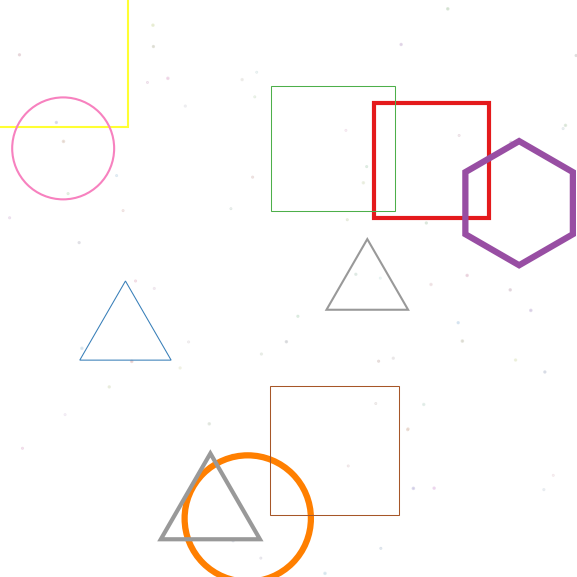[{"shape": "square", "thickness": 2, "radius": 0.5, "center": [0.748, 0.722]}, {"shape": "triangle", "thickness": 0.5, "radius": 0.46, "center": [0.217, 0.421]}, {"shape": "square", "thickness": 0.5, "radius": 0.54, "center": [0.577, 0.742]}, {"shape": "hexagon", "thickness": 3, "radius": 0.54, "center": [0.899, 0.647]}, {"shape": "circle", "thickness": 3, "radius": 0.55, "center": [0.429, 0.101]}, {"shape": "square", "thickness": 1, "radius": 0.59, "center": [0.104, 0.898]}, {"shape": "square", "thickness": 0.5, "radius": 0.56, "center": [0.579, 0.219]}, {"shape": "circle", "thickness": 1, "radius": 0.44, "center": [0.109, 0.742]}, {"shape": "triangle", "thickness": 2, "radius": 0.5, "center": [0.364, 0.115]}, {"shape": "triangle", "thickness": 1, "radius": 0.41, "center": [0.636, 0.504]}]